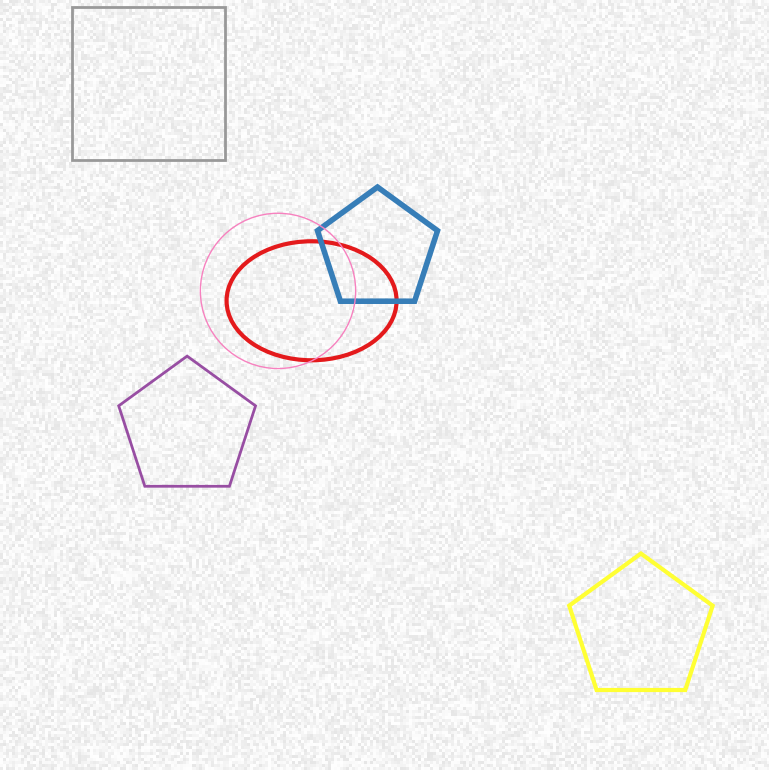[{"shape": "oval", "thickness": 1.5, "radius": 0.55, "center": [0.405, 0.609]}, {"shape": "pentagon", "thickness": 2, "radius": 0.41, "center": [0.49, 0.675]}, {"shape": "pentagon", "thickness": 1, "radius": 0.47, "center": [0.243, 0.444]}, {"shape": "pentagon", "thickness": 1.5, "radius": 0.49, "center": [0.832, 0.183]}, {"shape": "circle", "thickness": 0.5, "radius": 0.5, "center": [0.361, 0.622]}, {"shape": "square", "thickness": 1, "radius": 0.5, "center": [0.193, 0.891]}]